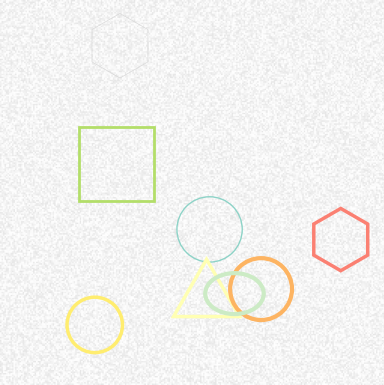[{"shape": "circle", "thickness": 1, "radius": 0.42, "center": [0.544, 0.404]}, {"shape": "triangle", "thickness": 2.5, "radius": 0.49, "center": [0.537, 0.227]}, {"shape": "hexagon", "thickness": 2.5, "radius": 0.4, "center": [0.885, 0.378]}, {"shape": "circle", "thickness": 3, "radius": 0.4, "center": [0.678, 0.249]}, {"shape": "square", "thickness": 2, "radius": 0.48, "center": [0.302, 0.574]}, {"shape": "hexagon", "thickness": 0.5, "radius": 0.42, "center": [0.312, 0.881]}, {"shape": "oval", "thickness": 3, "radius": 0.38, "center": [0.609, 0.237]}, {"shape": "circle", "thickness": 2.5, "radius": 0.36, "center": [0.246, 0.156]}]